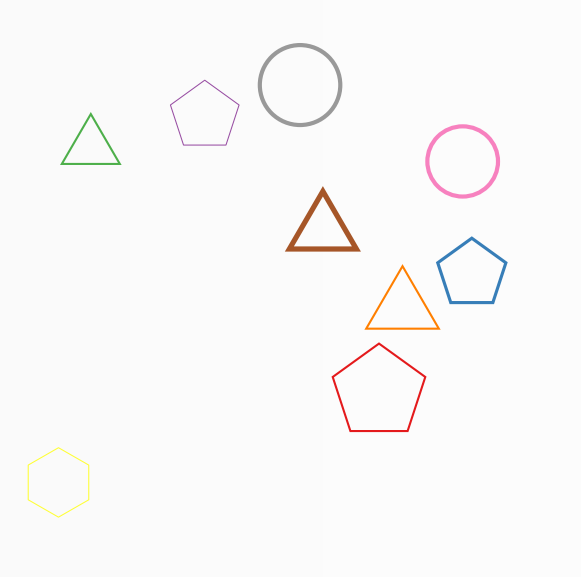[{"shape": "pentagon", "thickness": 1, "radius": 0.42, "center": [0.652, 0.32]}, {"shape": "pentagon", "thickness": 1.5, "radius": 0.31, "center": [0.812, 0.525]}, {"shape": "triangle", "thickness": 1, "radius": 0.29, "center": [0.156, 0.744]}, {"shape": "pentagon", "thickness": 0.5, "radius": 0.31, "center": [0.352, 0.798]}, {"shape": "triangle", "thickness": 1, "radius": 0.36, "center": [0.693, 0.466]}, {"shape": "hexagon", "thickness": 0.5, "radius": 0.3, "center": [0.101, 0.164]}, {"shape": "triangle", "thickness": 2.5, "radius": 0.33, "center": [0.556, 0.601]}, {"shape": "circle", "thickness": 2, "radius": 0.3, "center": [0.796, 0.72]}, {"shape": "circle", "thickness": 2, "radius": 0.35, "center": [0.516, 0.852]}]